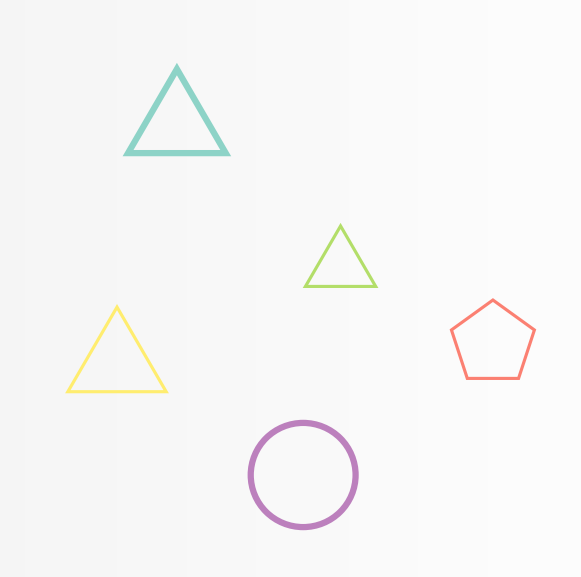[{"shape": "triangle", "thickness": 3, "radius": 0.49, "center": [0.304, 0.783]}, {"shape": "pentagon", "thickness": 1.5, "radius": 0.38, "center": [0.848, 0.405]}, {"shape": "triangle", "thickness": 1.5, "radius": 0.35, "center": [0.586, 0.538]}, {"shape": "circle", "thickness": 3, "radius": 0.45, "center": [0.522, 0.177]}, {"shape": "triangle", "thickness": 1.5, "radius": 0.49, "center": [0.201, 0.37]}]